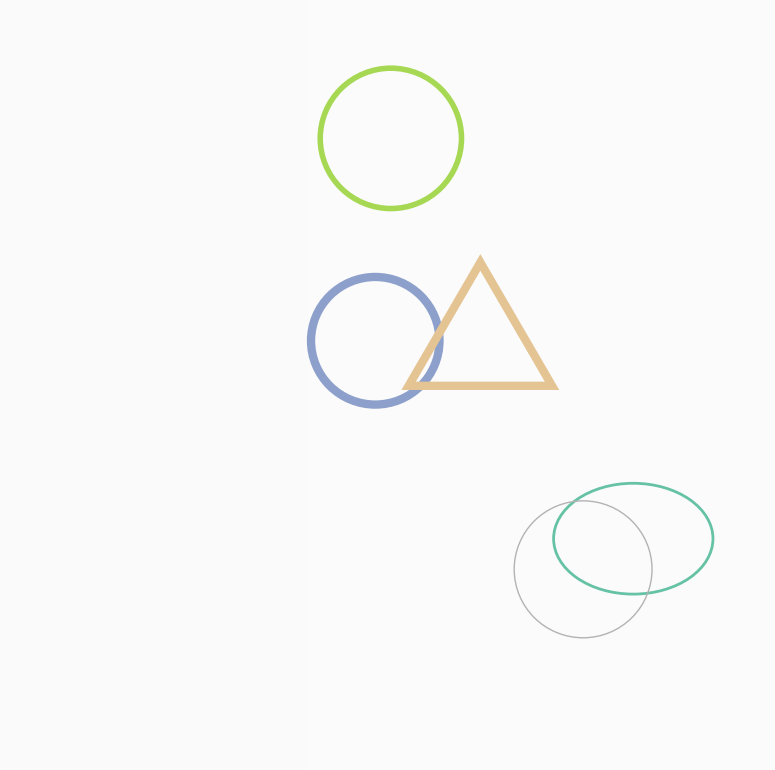[{"shape": "oval", "thickness": 1, "radius": 0.51, "center": [0.817, 0.3]}, {"shape": "circle", "thickness": 3, "radius": 0.41, "center": [0.484, 0.557]}, {"shape": "circle", "thickness": 2, "radius": 0.46, "center": [0.504, 0.82]}, {"shape": "triangle", "thickness": 3, "radius": 0.53, "center": [0.62, 0.552]}, {"shape": "circle", "thickness": 0.5, "radius": 0.44, "center": [0.752, 0.261]}]